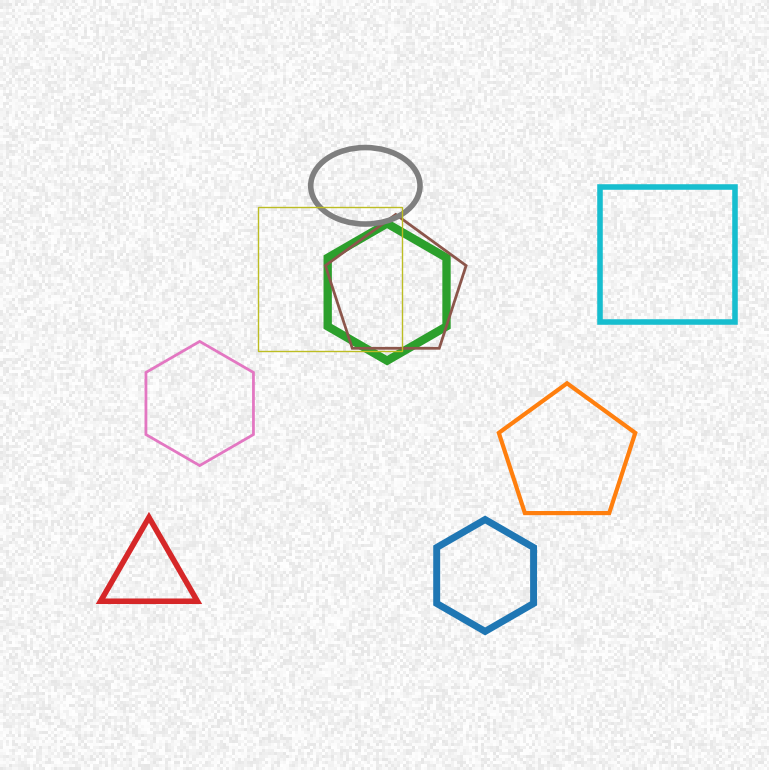[{"shape": "hexagon", "thickness": 2.5, "radius": 0.36, "center": [0.63, 0.253]}, {"shape": "pentagon", "thickness": 1.5, "radius": 0.47, "center": [0.736, 0.409]}, {"shape": "hexagon", "thickness": 3, "radius": 0.45, "center": [0.503, 0.621]}, {"shape": "triangle", "thickness": 2, "radius": 0.36, "center": [0.193, 0.255]}, {"shape": "pentagon", "thickness": 1, "radius": 0.48, "center": [0.514, 0.625]}, {"shape": "hexagon", "thickness": 1, "radius": 0.4, "center": [0.259, 0.476]}, {"shape": "oval", "thickness": 2, "radius": 0.35, "center": [0.475, 0.759]}, {"shape": "square", "thickness": 0.5, "radius": 0.47, "center": [0.429, 0.637]}, {"shape": "square", "thickness": 2, "radius": 0.44, "center": [0.867, 0.669]}]